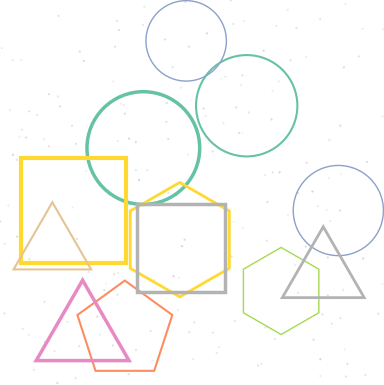[{"shape": "circle", "thickness": 2.5, "radius": 0.73, "center": [0.372, 0.615]}, {"shape": "circle", "thickness": 1.5, "radius": 0.66, "center": [0.641, 0.725]}, {"shape": "pentagon", "thickness": 1.5, "radius": 0.65, "center": [0.324, 0.142]}, {"shape": "circle", "thickness": 1, "radius": 0.59, "center": [0.879, 0.453]}, {"shape": "circle", "thickness": 1, "radius": 0.52, "center": [0.484, 0.894]}, {"shape": "triangle", "thickness": 2.5, "radius": 0.7, "center": [0.215, 0.133]}, {"shape": "hexagon", "thickness": 1, "radius": 0.57, "center": [0.73, 0.244]}, {"shape": "hexagon", "thickness": 2, "radius": 0.74, "center": [0.467, 0.378]}, {"shape": "square", "thickness": 3, "radius": 0.68, "center": [0.191, 0.454]}, {"shape": "triangle", "thickness": 1.5, "radius": 0.58, "center": [0.136, 0.358]}, {"shape": "square", "thickness": 2.5, "radius": 0.57, "center": [0.47, 0.357]}, {"shape": "triangle", "thickness": 2, "radius": 0.61, "center": [0.84, 0.288]}]